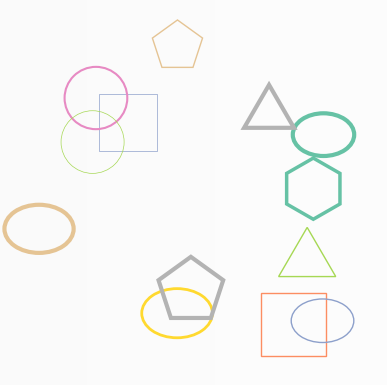[{"shape": "oval", "thickness": 3, "radius": 0.4, "center": [0.835, 0.65]}, {"shape": "hexagon", "thickness": 2.5, "radius": 0.4, "center": [0.809, 0.51]}, {"shape": "square", "thickness": 1, "radius": 0.41, "center": [0.757, 0.157]}, {"shape": "square", "thickness": 0.5, "radius": 0.37, "center": [0.33, 0.683]}, {"shape": "oval", "thickness": 1, "radius": 0.4, "center": [0.832, 0.167]}, {"shape": "circle", "thickness": 1.5, "radius": 0.4, "center": [0.248, 0.745]}, {"shape": "circle", "thickness": 0.5, "radius": 0.41, "center": [0.239, 0.631]}, {"shape": "triangle", "thickness": 1, "radius": 0.43, "center": [0.793, 0.324]}, {"shape": "oval", "thickness": 2, "radius": 0.46, "center": [0.457, 0.186]}, {"shape": "pentagon", "thickness": 1, "radius": 0.34, "center": [0.458, 0.88]}, {"shape": "oval", "thickness": 3, "radius": 0.45, "center": [0.101, 0.406]}, {"shape": "pentagon", "thickness": 3, "radius": 0.44, "center": [0.493, 0.245]}, {"shape": "triangle", "thickness": 3, "radius": 0.37, "center": [0.694, 0.705]}]